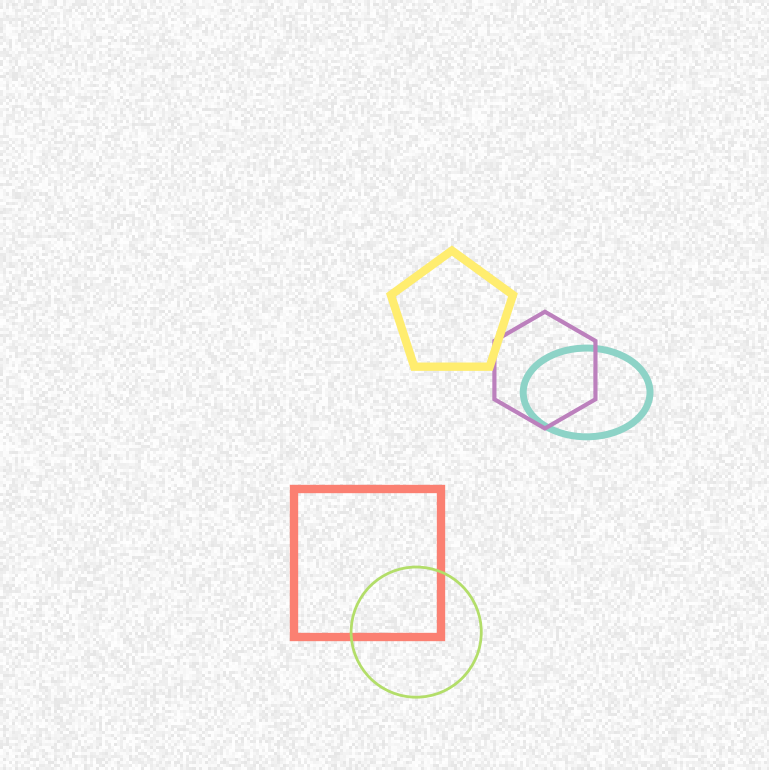[{"shape": "oval", "thickness": 2.5, "radius": 0.41, "center": [0.762, 0.49]}, {"shape": "square", "thickness": 3, "radius": 0.48, "center": [0.477, 0.269]}, {"shape": "circle", "thickness": 1, "radius": 0.42, "center": [0.541, 0.179]}, {"shape": "hexagon", "thickness": 1.5, "radius": 0.38, "center": [0.708, 0.519]}, {"shape": "pentagon", "thickness": 3, "radius": 0.42, "center": [0.587, 0.591]}]